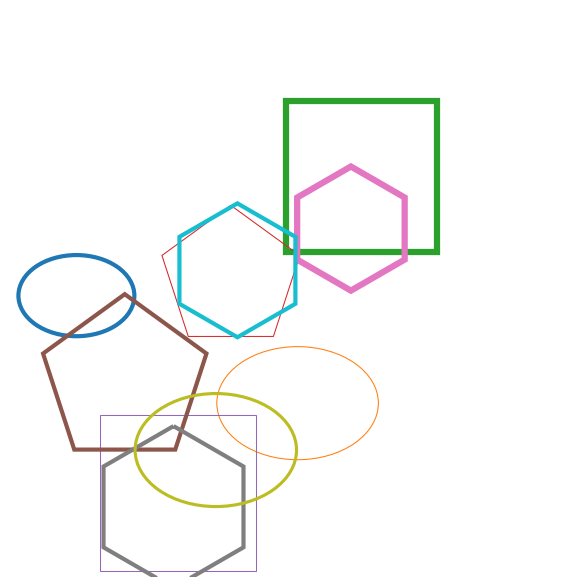[{"shape": "oval", "thickness": 2, "radius": 0.5, "center": [0.132, 0.487]}, {"shape": "oval", "thickness": 0.5, "radius": 0.7, "center": [0.515, 0.301]}, {"shape": "square", "thickness": 3, "radius": 0.65, "center": [0.627, 0.693]}, {"shape": "pentagon", "thickness": 0.5, "radius": 0.63, "center": [0.4, 0.518]}, {"shape": "square", "thickness": 0.5, "radius": 0.68, "center": [0.308, 0.145]}, {"shape": "pentagon", "thickness": 2, "radius": 0.74, "center": [0.216, 0.341]}, {"shape": "hexagon", "thickness": 3, "radius": 0.54, "center": [0.608, 0.603]}, {"shape": "hexagon", "thickness": 2, "radius": 0.7, "center": [0.3, 0.121]}, {"shape": "oval", "thickness": 1.5, "radius": 0.7, "center": [0.374, 0.22]}, {"shape": "hexagon", "thickness": 2, "radius": 0.58, "center": [0.411, 0.531]}]